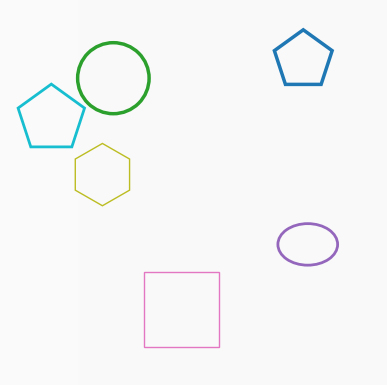[{"shape": "pentagon", "thickness": 2.5, "radius": 0.39, "center": [0.783, 0.844]}, {"shape": "circle", "thickness": 2.5, "radius": 0.46, "center": [0.293, 0.797]}, {"shape": "oval", "thickness": 2, "radius": 0.39, "center": [0.794, 0.365]}, {"shape": "square", "thickness": 1, "radius": 0.49, "center": [0.468, 0.197]}, {"shape": "hexagon", "thickness": 1, "radius": 0.4, "center": [0.264, 0.546]}, {"shape": "pentagon", "thickness": 2, "radius": 0.45, "center": [0.132, 0.691]}]